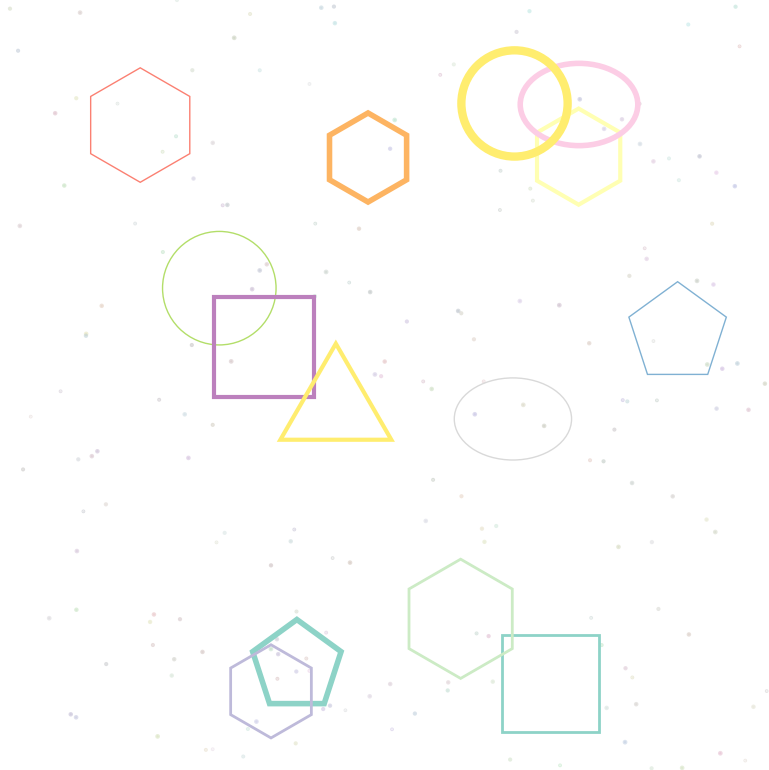[{"shape": "square", "thickness": 1, "radius": 0.31, "center": [0.715, 0.113]}, {"shape": "pentagon", "thickness": 2, "radius": 0.3, "center": [0.386, 0.135]}, {"shape": "hexagon", "thickness": 1.5, "radius": 0.31, "center": [0.751, 0.797]}, {"shape": "hexagon", "thickness": 1, "radius": 0.3, "center": [0.352, 0.102]}, {"shape": "hexagon", "thickness": 0.5, "radius": 0.37, "center": [0.182, 0.838]}, {"shape": "pentagon", "thickness": 0.5, "radius": 0.33, "center": [0.88, 0.568]}, {"shape": "hexagon", "thickness": 2, "radius": 0.29, "center": [0.478, 0.795]}, {"shape": "circle", "thickness": 0.5, "radius": 0.37, "center": [0.285, 0.626]}, {"shape": "oval", "thickness": 2, "radius": 0.38, "center": [0.752, 0.864]}, {"shape": "oval", "thickness": 0.5, "radius": 0.38, "center": [0.666, 0.456]}, {"shape": "square", "thickness": 1.5, "radius": 0.33, "center": [0.343, 0.549]}, {"shape": "hexagon", "thickness": 1, "radius": 0.39, "center": [0.598, 0.196]}, {"shape": "circle", "thickness": 3, "radius": 0.34, "center": [0.668, 0.866]}, {"shape": "triangle", "thickness": 1.5, "radius": 0.42, "center": [0.436, 0.471]}]